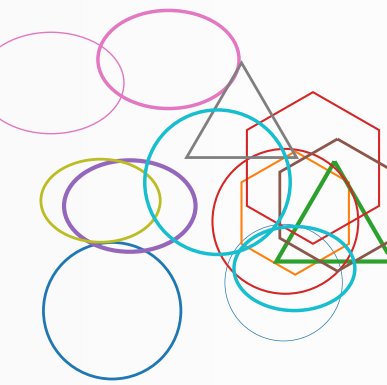[{"shape": "circle", "thickness": 2, "radius": 0.89, "center": [0.289, 0.193]}, {"shape": "circle", "thickness": 0.5, "radius": 0.76, "center": [0.732, 0.266]}, {"shape": "hexagon", "thickness": 1.5, "radius": 0.8, "center": [0.762, 0.447]}, {"shape": "triangle", "thickness": 3, "radius": 0.87, "center": [0.863, 0.407]}, {"shape": "hexagon", "thickness": 1.5, "radius": 0.98, "center": [0.808, 0.564]}, {"shape": "circle", "thickness": 1.5, "radius": 0.94, "center": [0.736, 0.425]}, {"shape": "oval", "thickness": 3, "radius": 0.85, "center": [0.335, 0.465]}, {"shape": "hexagon", "thickness": 2, "radius": 0.86, "center": [0.871, 0.467]}, {"shape": "oval", "thickness": 2.5, "radius": 0.91, "center": [0.435, 0.845]}, {"shape": "oval", "thickness": 1, "radius": 0.94, "center": [0.132, 0.784]}, {"shape": "triangle", "thickness": 2, "radius": 0.82, "center": [0.623, 0.673]}, {"shape": "oval", "thickness": 2, "radius": 0.77, "center": [0.259, 0.479]}, {"shape": "oval", "thickness": 2.5, "radius": 0.78, "center": [0.76, 0.302]}, {"shape": "circle", "thickness": 2.5, "radius": 0.94, "center": [0.561, 0.527]}]